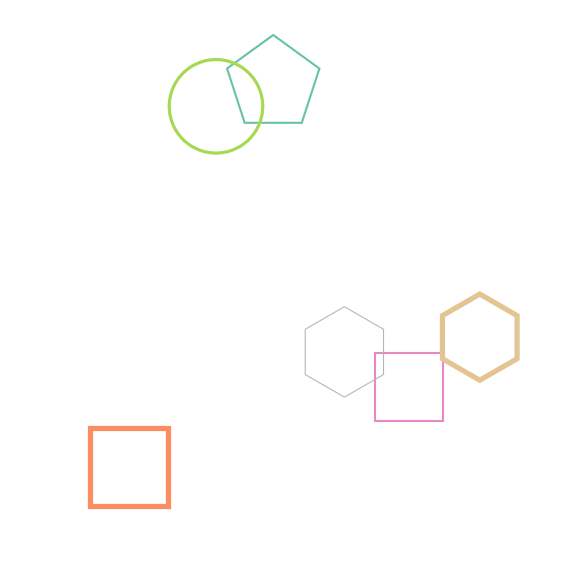[{"shape": "pentagon", "thickness": 1, "radius": 0.42, "center": [0.473, 0.854]}, {"shape": "square", "thickness": 2.5, "radius": 0.34, "center": [0.224, 0.19]}, {"shape": "square", "thickness": 1, "radius": 0.29, "center": [0.708, 0.329]}, {"shape": "circle", "thickness": 1.5, "radius": 0.4, "center": [0.374, 0.815]}, {"shape": "hexagon", "thickness": 2.5, "radius": 0.37, "center": [0.831, 0.415]}, {"shape": "hexagon", "thickness": 0.5, "radius": 0.39, "center": [0.596, 0.39]}]